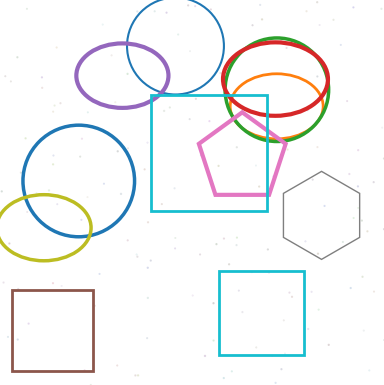[{"shape": "circle", "thickness": 2.5, "radius": 0.72, "center": [0.205, 0.53]}, {"shape": "circle", "thickness": 1.5, "radius": 0.63, "center": [0.456, 0.88]}, {"shape": "oval", "thickness": 2, "radius": 0.6, "center": [0.719, 0.724]}, {"shape": "circle", "thickness": 2.5, "radius": 0.67, "center": [0.719, 0.767]}, {"shape": "oval", "thickness": 3, "radius": 0.68, "center": [0.716, 0.795]}, {"shape": "oval", "thickness": 3, "radius": 0.6, "center": [0.318, 0.804]}, {"shape": "square", "thickness": 2, "radius": 0.53, "center": [0.136, 0.142]}, {"shape": "pentagon", "thickness": 3, "radius": 0.59, "center": [0.629, 0.59]}, {"shape": "hexagon", "thickness": 1, "radius": 0.57, "center": [0.835, 0.441]}, {"shape": "oval", "thickness": 2.5, "radius": 0.61, "center": [0.114, 0.408]}, {"shape": "square", "thickness": 2, "radius": 0.55, "center": [0.679, 0.187]}, {"shape": "square", "thickness": 2, "radius": 0.75, "center": [0.543, 0.603]}]